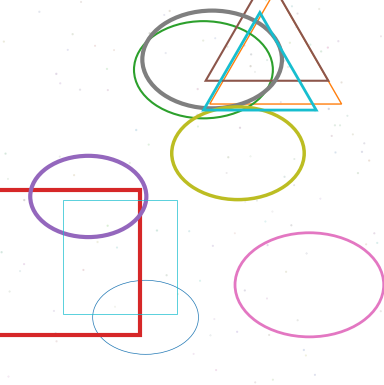[{"shape": "oval", "thickness": 0.5, "radius": 0.69, "center": [0.378, 0.176]}, {"shape": "triangle", "thickness": 1, "radius": 0.99, "center": [0.716, 0.829]}, {"shape": "oval", "thickness": 1.5, "radius": 0.9, "center": [0.528, 0.819]}, {"shape": "square", "thickness": 3, "radius": 0.94, "center": [0.175, 0.319]}, {"shape": "oval", "thickness": 3, "radius": 0.75, "center": [0.229, 0.49]}, {"shape": "triangle", "thickness": 1.5, "radius": 0.92, "center": [0.693, 0.882]}, {"shape": "oval", "thickness": 2, "radius": 0.97, "center": [0.804, 0.26]}, {"shape": "oval", "thickness": 3, "radius": 0.91, "center": [0.551, 0.846]}, {"shape": "oval", "thickness": 2.5, "radius": 0.86, "center": [0.618, 0.602]}, {"shape": "square", "thickness": 0.5, "radius": 0.74, "center": [0.311, 0.333]}, {"shape": "triangle", "thickness": 2, "radius": 0.84, "center": [0.675, 0.799]}]